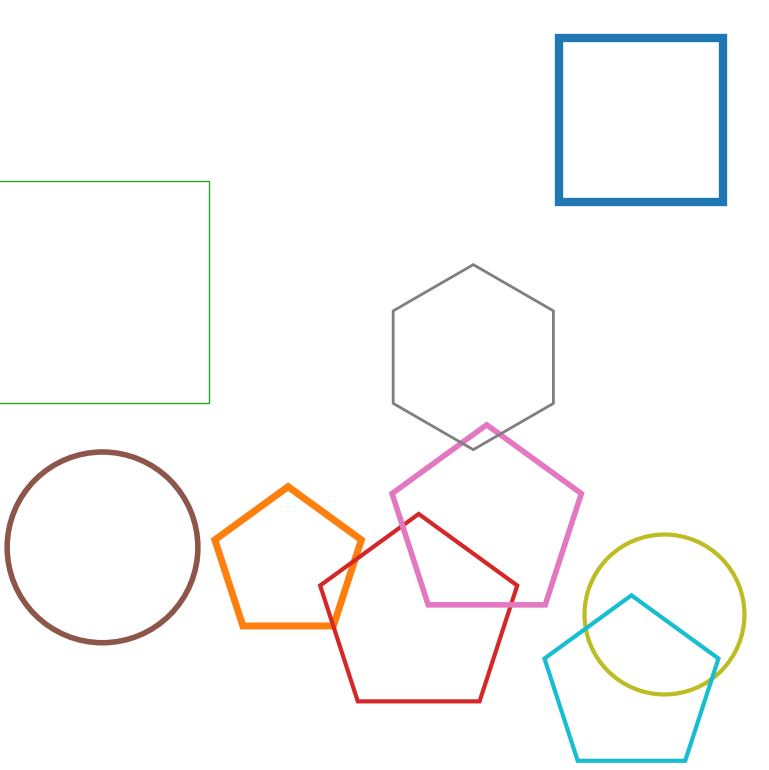[{"shape": "square", "thickness": 3, "radius": 0.53, "center": [0.832, 0.844]}, {"shape": "pentagon", "thickness": 2.5, "radius": 0.5, "center": [0.374, 0.268]}, {"shape": "square", "thickness": 0.5, "radius": 0.72, "center": [0.127, 0.621]}, {"shape": "pentagon", "thickness": 1.5, "radius": 0.67, "center": [0.544, 0.198]}, {"shape": "circle", "thickness": 2, "radius": 0.62, "center": [0.133, 0.289]}, {"shape": "pentagon", "thickness": 2, "radius": 0.65, "center": [0.632, 0.319]}, {"shape": "hexagon", "thickness": 1, "radius": 0.6, "center": [0.615, 0.536]}, {"shape": "circle", "thickness": 1.5, "radius": 0.52, "center": [0.863, 0.202]}, {"shape": "pentagon", "thickness": 1.5, "radius": 0.59, "center": [0.82, 0.108]}]